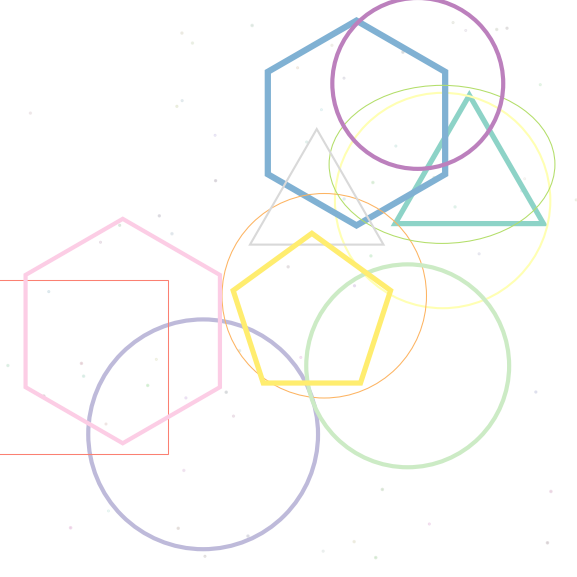[{"shape": "triangle", "thickness": 2.5, "radius": 0.74, "center": [0.813, 0.686]}, {"shape": "circle", "thickness": 1, "radius": 0.93, "center": [0.766, 0.652]}, {"shape": "circle", "thickness": 2, "radius": 0.99, "center": [0.352, 0.247]}, {"shape": "square", "thickness": 0.5, "radius": 0.76, "center": [0.14, 0.364]}, {"shape": "hexagon", "thickness": 3, "radius": 0.89, "center": [0.617, 0.786]}, {"shape": "circle", "thickness": 0.5, "radius": 0.89, "center": [0.561, 0.487]}, {"shape": "oval", "thickness": 0.5, "radius": 0.98, "center": [0.765, 0.714]}, {"shape": "hexagon", "thickness": 2, "radius": 0.97, "center": [0.213, 0.426]}, {"shape": "triangle", "thickness": 1, "radius": 0.67, "center": [0.548, 0.642]}, {"shape": "circle", "thickness": 2, "radius": 0.74, "center": [0.723, 0.855]}, {"shape": "circle", "thickness": 2, "radius": 0.88, "center": [0.706, 0.366]}, {"shape": "pentagon", "thickness": 2.5, "radius": 0.72, "center": [0.54, 0.452]}]